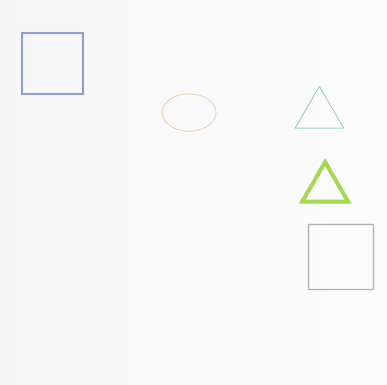[{"shape": "triangle", "thickness": 0.5, "radius": 0.36, "center": [0.824, 0.703]}, {"shape": "square", "thickness": 1.5, "radius": 0.4, "center": [0.136, 0.835]}, {"shape": "triangle", "thickness": 3, "radius": 0.34, "center": [0.839, 0.51]}, {"shape": "oval", "thickness": 0.5, "radius": 0.35, "center": [0.488, 0.708]}, {"shape": "square", "thickness": 1, "radius": 0.42, "center": [0.878, 0.335]}]